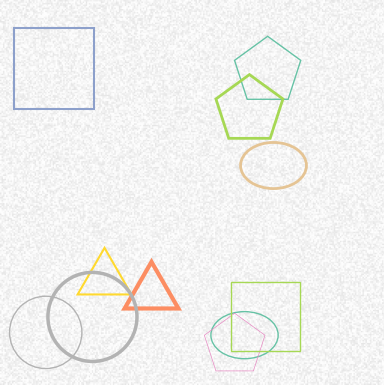[{"shape": "pentagon", "thickness": 1, "radius": 0.45, "center": [0.695, 0.815]}, {"shape": "oval", "thickness": 1, "radius": 0.44, "center": [0.635, 0.129]}, {"shape": "triangle", "thickness": 3, "radius": 0.4, "center": [0.394, 0.239]}, {"shape": "square", "thickness": 1.5, "radius": 0.52, "center": [0.14, 0.823]}, {"shape": "pentagon", "thickness": 0.5, "radius": 0.41, "center": [0.61, 0.104]}, {"shape": "square", "thickness": 1, "radius": 0.45, "center": [0.689, 0.179]}, {"shape": "pentagon", "thickness": 2, "radius": 0.46, "center": [0.648, 0.715]}, {"shape": "triangle", "thickness": 1.5, "radius": 0.4, "center": [0.271, 0.276]}, {"shape": "oval", "thickness": 2, "radius": 0.43, "center": [0.71, 0.57]}, {"shape": "circle", "thickness": 1, "radius": 0.47, "center": [0.119, 0.137]}, {"shape": "circle", "thickness": 2.5, "radius": 0.58, "center": [0.24, 0.177]}]